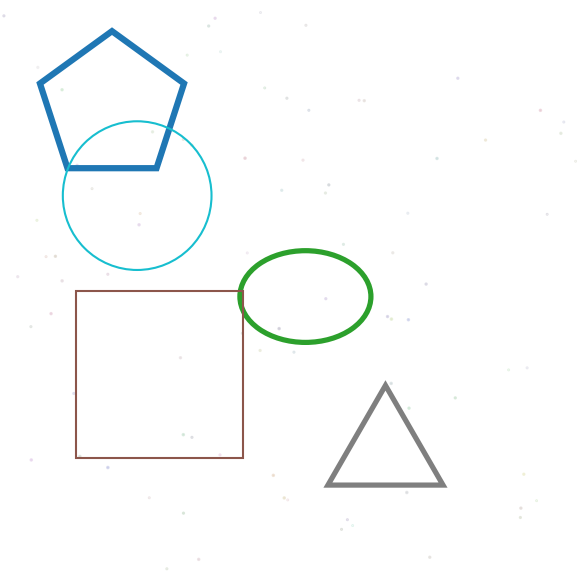[{"shape": "pentagon", "thickness": 3, "radius": 0.66, "center": [0.194, 0.814]}, {"shape": "oval", "thickness": 2.5, "radius": 0.57, "center": [0.529, 0.486]}, {"shape": "square", "thickness": 1, "radius": 0.72, "center": [0.276, 0.351]}, {"shape": "triangle", "thickness": 2.5, "radius": 0.58, "center": [0.667, 0.217]}, {"shape": "circle", "thickness": 1, "radius": 0.64, "center": [0.238, 0.66]}]